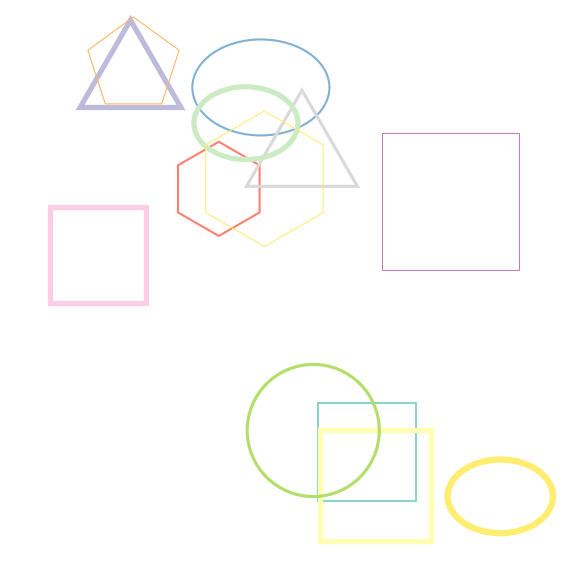[{"shape": "square", "thickness": 1, "radius": 0.42, "center": [0.635, 0.216]}, {"shape": "square", "thickness": 2.5, "radius": 0.48, "center": [0.651, 0.158]}, {"shape": "triangle", "thickness": 2.5, "radius": 0.5, "center": [0.226, 0.863]}, {"shape": "hexagon", "thickness": 1, "radius": 0.41, "center": [0.379, 0.672]}, {"shape": "oval", "thickness": 1, "radius": 0.59, "center": [0.452, 0.848]}, {"shape": "pentagon", "thickness": 0.5, "radius": 0.42, "center": [0.231, 0.887]}, {"shape": "circle", "thickness": 1.5, "radius": 0.57, "center": [0.542, 0.254]}, {"shape": "square", "thickness": 2.5, "radius": 0.42, "center": [0.169, 0.557]}, {"shape": "triangle", "thickness": 1.5, "radius": 0.55, "center": [0.523, 0.732]}, {"shape": "square", "thickness": 0.5, "radius": 0.59, "center": [0.78, 0.65]}, {"shape": "oval", "thickness": 2.5, "radius": 0.45, "center": [0.426, 0.786]}, {"shape": "hexagon", "thickness": 0.5, "radius": 0.59, "center": [0.458, 0.69]}, {"shape": "oval", "thickness": 3, "radius": 0.46, "center": [0.866, 0.14]}]